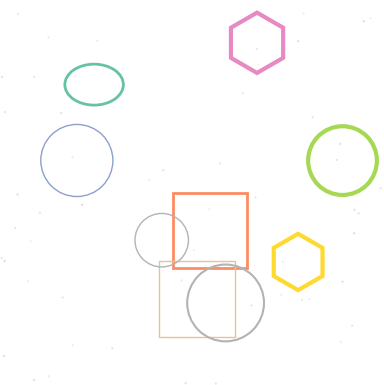[{"shape": "oval", "thickness": 2, "radius": 0.38, "center": [0.244, 0.78]}, {"shape": "square", "thickness": 2, "radius": 0.48, "center": [0.545, 0.401]}, {"shape": "circle", "thickness": 1, "radius": 0.47, "center": [0.2, 0.583]}, {"shape": "hexagon", "thickness": 3, "radius": 0.39, "center": [0.668, 0.889]}, {"shape": "circle", "thickness": 3, "radius": 0.45, "center": [0.89, 0.583]}, {"shape": "hexagon", "thickness": 3, "radius": 0.37, "center": [0.774, 0.32]}, {"shape": "square", "thickness": 1, "radius": 0.49, "center": [0.512, 0.224]}, {"shape": "circle", "thickness": 1.5, "radius": 0.5, "center": [0.586, 0.213]}, {"shape": "circle", "thickness": 1, "radius": 0.35, "center": [0.42, 0.376]}]